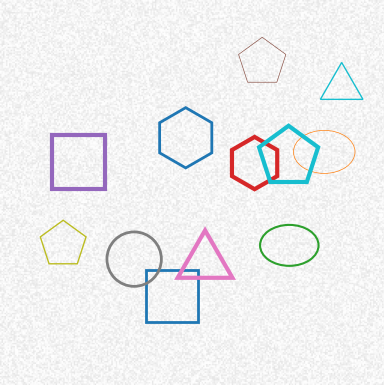[{"shape": "square", "thickness": 2, "radius": 0.34, "center": [0.446, 0.231]}, {"shape": "hexagon", "thickness": 2, "radius": 0.39, "center": [0.482, 0.642]}, {"shape": "oval", "thickness": 0.5, "radius": 0.4, "center": [0.842, 0.605]}, {"shape": "oval", "thickness": 1.5, "radius": 0.38, "center": [0.751, 0.363]}, {"shape": "hexagon", "thickness": 3, "radius": 0.34, "center": [0.661, 0.576]}, {"shape": "square", "thickness": 3, "radius": 0.35, "center": [0.204, 0.579]}, {"shape": "pentagon", "thickness": 0.5, "radius": 0.32, "center": [0.681, 0.839]}, {"shape": "triangle", "thickness": 3, "radius": 0.41, "center": [0.533, 0.32]}, {"shape": "circle", "thickness": 2, "radius": 0.35, "center": [0.348, 0.327]}, {"shape": "pentagon", "thickness": 1, "radius": 0.31, "center": [0.164, 0.365]}, {"shape": "pentagon", "thickness": 3, "radius": 0.4, "center": [0.75, 0.593]}, {"shape": "triangle", "thickness": 1, "radius": 0.32, "center": [0.887, 0.774]}]